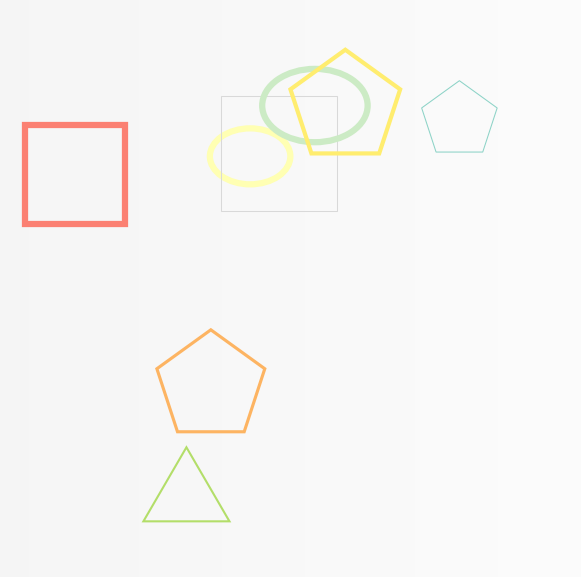[{"shape": "pentagon", "thickness": 0.5, "radius": 0.34, "center": [0.79, 0.791]}, {"shape": "oval", "thickness": 3, "radius": 0.35, "center": [0.43, 0.728]}, {"shape": "square", "thickness": 3, "radius": 0.43, "center": [0.129, 0.697]}, {"shape": "pentagon", "thickness": 1.5, "radius": 0.49, "center": [0.363, 0.33]}, {"shape": "triangle", "thickness": 1, "radius": 0.43, "center": [0.321, 0.139]}, {"shape": "square", "thickness": 0.5, "radius": 0.5, "center": [0.48, 0.733]}, {"shape": "oval", "thickness": 3, "radius": 0.45, "center": [0.542, 0.816]}, {"shape": "pentagon", "thickness": 2, "radius": 0.5, "center": [0.594, 0.814]}]